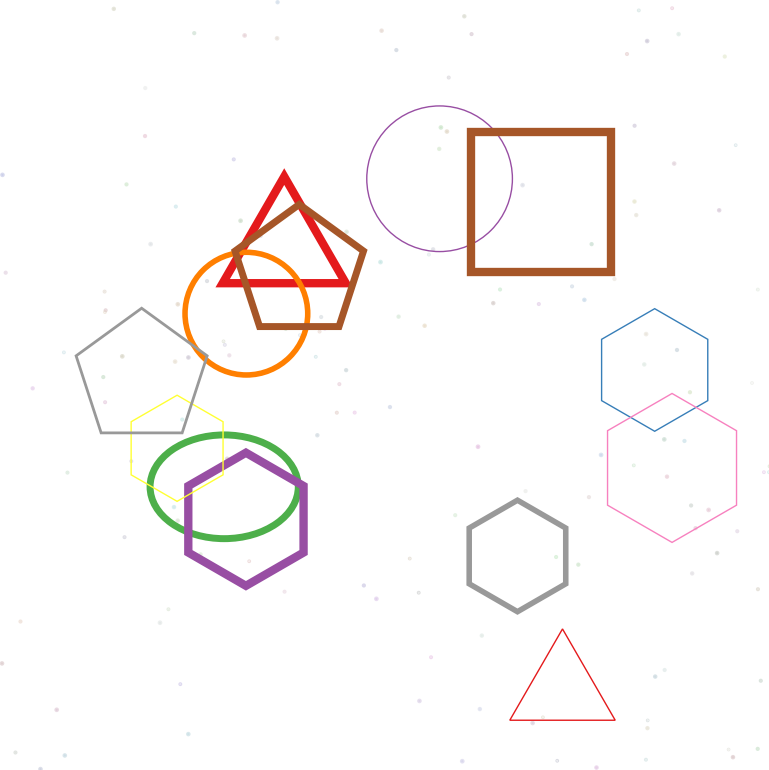[{"shape": "triangle", "thickness": 3, "radius": 0.46, "center": [0.369, 0.678]}, {"shape": "triangle", "thickness": 0.5, "radius": 0.4, "center": [0.731, 0.104]}, {"shape": "hexagon", "thickness": 0.5, "radius": 0.4, "center": [0.85, 0.52]}, {"shape": "oval", "thickness": 2.5, "radius": 0.48, "center": [0.291, 0.368]}, {"shape": "circle", "thickness": 0.5, "radius": 0.47, "center": [0.571, 0.768]}, {"shape": "hexagon", "thickness": 3, "radius": 0.43, "center": [0.319, 0.326]}, {"shape": "circle", "thickness": 2, "radius": 0.4, "center": [0.32, 0.593]}, {"shape": "hexagon", "thickness": 0.5, "radius": 0.34, "center": [0.23, 0.418]}, {"shape": "pentagon", "thickness": 2.5, "radius": 0.44, "center": [0.389, 0.647]}, {"shape": "square", "thickness": 3, "radius": 0.45, "center": [0.703, 0.738]}, {"shape": "hexagon", "thickness": 0.5, "radius": 0.48, "center": [0.873, 0.392]}, {"shape": "hexagon", "thickness": 2, "radius": 0.36, "center": [0.672, 0.278]}, {"shape": "pentagon", "thickness": 1, "radius": 0.45, "center": [0.184, 0.51]}]